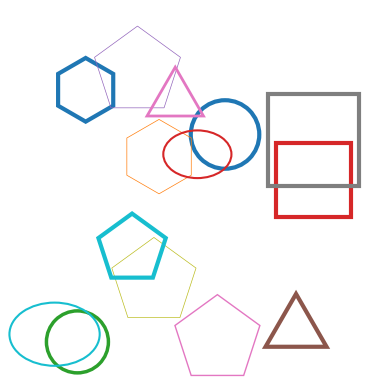[{"shape": "circle", "thickness": 3, "radius": 0.44, "center": [0.584, 0.651]}, {"shape": "hexagon", "thickness": 3, "radius": 0.41, "center": [0.223, 0.767]}, {"shape": "hexagon", "thickness": 0.5, "radius": 0.48, "center": [0.413, 0.593]}, {"shape": "circle", "thickness": 2.5, "radius": 0.4, "center": [0.201, 0.112]}, {"shape": "square", "thickness": 3, "radius": 0.48, "center": [0.814, 0.533]}, {"shape": "oval", "thickness": 1.5, "radius": 0.44, "center": [0.513, 0.599]}, {"shape": "pentagon", "thickness": 0.5, "radius": 0.59, "center": [0.357, 0.815]}, {"shape": "triangle", "thickness": 3, "radius": 0.46, "center": [0.769, 0.145]}, {"shape": "pentagon", "thickness": 1, "radius": 0.58, "center": [0.565, 0.119]}, {"shape": "triangle", "thickness": 2, "radius": 0.42, "center": [0.455, 0.741]}, {"shape": "square", "thickness": 3, "radius": 0.59, "center": [0.815, 0.637]}, {"shape": "pentagon", "thickness": 0.5, "radius": 0.57, "center": [0.4, 0.268]}, {"shape": "oval", "thickness": 1.5, "radius": 0.59, "center": [0.142, 0.132]}, {"shape": "pentagon", "thickness": 3, "radius": 0.46, "center": [0.343, 0.353]}]